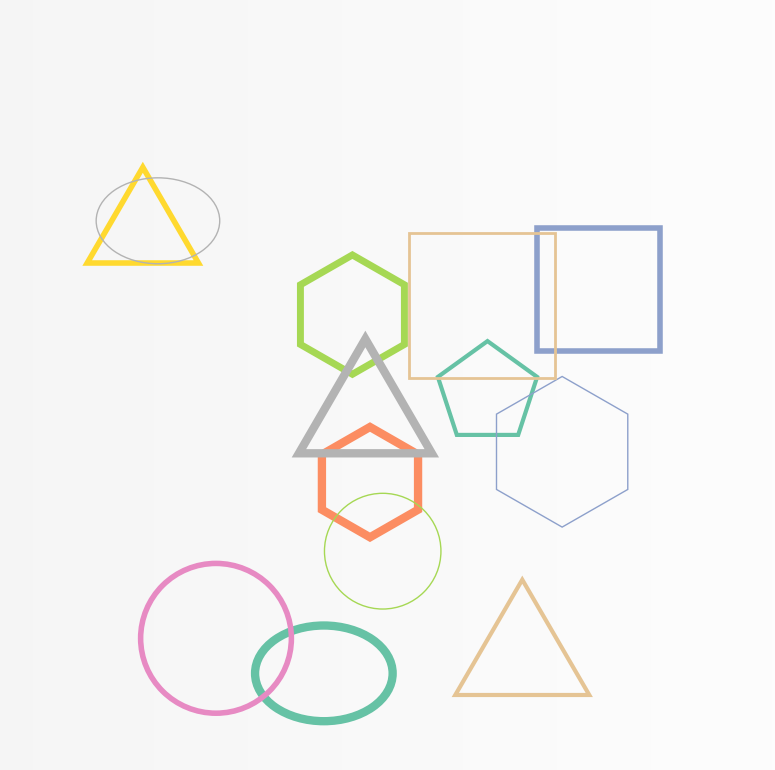[{"shape": "oval", "thickness": 3, "radius": 0.44, "center": [0.418, 0.126]}, {"shape": "pentagon", "thickness": 1.5, "radius": 0.34, "center": [0.629, 0.49]}, {"shape": "hexagon", "thickness": 3, "radius": 0.36, "center": [0.477, 0.374]}, {"shape": "hexagon", "thickness": 0.5, "radius": 0.49, "center": [0.725, 0.413]}, {"shape": "square", "thickness": 2, "radius": 0.4, "center": [0.772, 0.624]}, {"shape": "circle", "thickness": 2, "radius": 0.49, "center": [0.279, 0.171]}, {"shape": "hexagon", "thickness": 2.5, "radius": 0.39, "center": [0.455, 0.591]}, {"shape": "circle", "thickness": 0.5, "radius": 0.38, "center": [0.494, 0.284]}, {"shape": "triangle", "thickness": 2, "radius": 0.41, "center": [0.184, 0.7]}, {"shape": "square", "thickness": 1, "radius": 0.47, "center": [0.622, 0.603]}, {"shape": "triangle", "thickness": 1.5, "radius": 0.5, "center": [0.674, 0.147]}, {"shape": "oval", "thickness": 0.5, "radius": 0.4, "center": [0.204, 0.713]}, {"shape": "triangle", "thickness": 3, "radius": 0.49, "center": [0.471, 0.461]}]